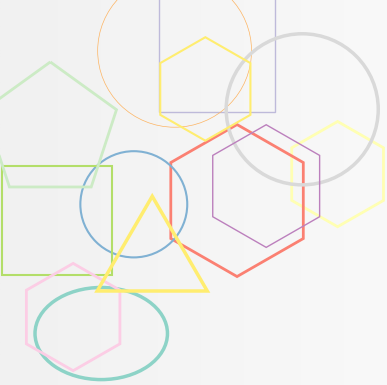[{"shape": "oval", "thickness": 2.5, "radius": 0.85, "center": [0.261, 0.134]}, {"shape": "hexagon", "thickness": 2, "radius": 0.68, "center": [0.871, 0.548]}, {"shape": "square", "thickness": 1, "radius": 0.75, "center": [0.56, 0.857]}, {"shape": "hexagon", "thickness": 2, "radius": 0.99, "center": [0.612, 0.479]}, {"shape": "circle", "thickness": 1.5, "radius": 0.69, "center": [0.345, 0.469]}, {"shape": "circle", "thickness": 0.5, "radius": 0.99, "center": [0.451, 0.868]}, {"shape": "square", "thickness": 1.5, "radius": 0.7, "center": [0.147, 0.427]}, {"shape": "hexagon", "thickness": 2, "radius": 0.7, "center": [0.189, 0.177]}, {"shape": "circle", "thickness": 2.5, "radius": 0.98, "center": [0.78, 0.716]}, {"shape": "hexagon", "thickness": 1, "radius": 0.8, "center": [0.687, 0.517]}, {"shape": "pentagon", "thickness": 2, "radius": 0.9, "center": [0.13, 0.66]}, {"shape": "triangle", "thickness": 2.5, "radius": 0.82, "center": [0.393, 0.326]}, {"shape": "hexagon", "thickness": 1.5, "radius": 0.67, "center": [0.53, 0.769]}]